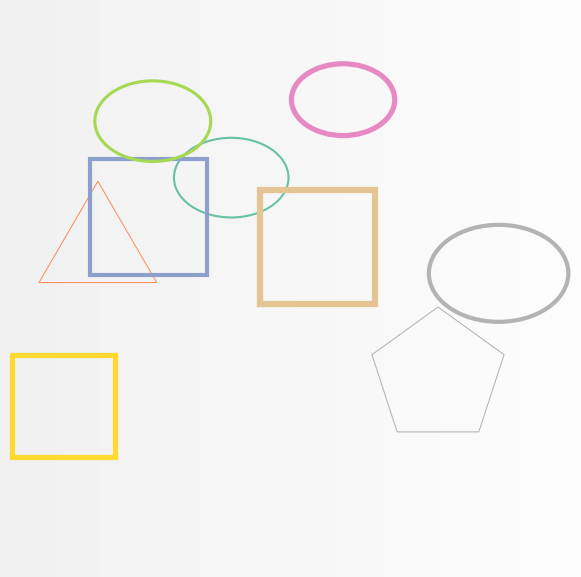[{"shape": "oval", "thickness": 1, "radius": 0.49, "center": [0.398, 0.692]}, {"shape": "triangle", "thickness": 0.5, "radius": 0.58, "center": [0.168, 0.568]}, {"shape": "square", "thickness": 2, "radius": 0.5, "center": [0.256, 0.624]}, {"shape": "oval", "thickness": 2.5, "radius": 0.44, "center": [0.59, 0.827]}, {"shape": "oval", "thickness": 1.5, "radius": 0.5, "center": [0.263, 0.789]}, {"shape": "square", "thickness": 2.5, "radius": 0.44, "center": [0.109, 0.296]}, {"shape": "square", "thickness": 3, "radius": 0.5, "center": [0.546, 0.571]}, {"shape": "pentagon", "thickness": 0.5, "radius": 0.6, "center": [0.754, 0.348]}, {"shape": "oval", "thickness": 2, "radius": 0.6, "center": [0.858, 0.526]}]